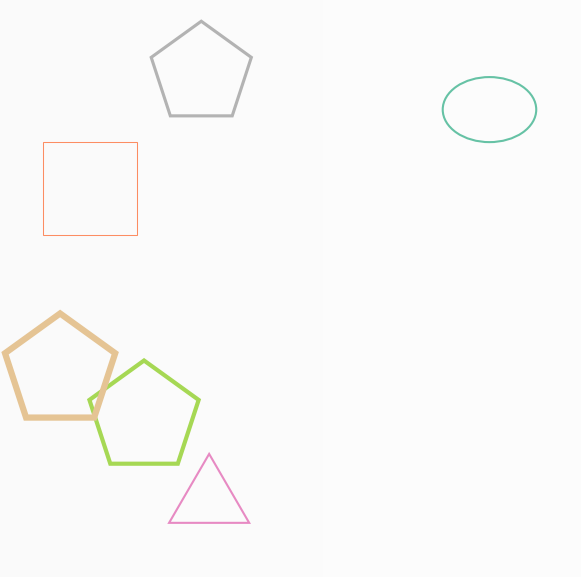[{"shape": "oval", "thickness": 1, "radius": 0.4, "center": [0.842, 0.809]}, {"shape": "square", "thickness": 0.5, "radius": 0.4, "center": [0.155, 0.673]}, {"shape": "triangle", "thickness": 1, "radius": 0.4, "center": [0.36, 0.134]}, {"shape": "pentagon", "thickness": 2, "radius": 0.49, "center": [0.248, 0.276]}, {"shape": "pentagon", "thickness": 3, "radius": 0.5, "center": [0.103, 0.357]}, {"shape": "pentagon", "thickness": 1.5, "radius": 0.45, "center": [0.346, 0.872]}]